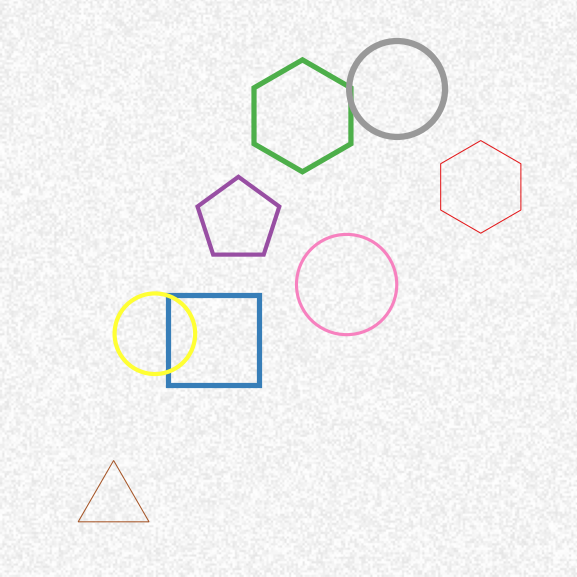[{"shape": "hexagon", "thickness": 0.5, "radius": 0.4, "center": [0.833, 0.676]}, {"shape": "square", "thickness": 2.5, "radius": 0.39, "center": [0.37, 0.41]}, {"shape": "hexagon", "thickness": 2.5, "radius": 0.48, "center": [0.524, 0.799]}, {"shape": "pentagon", "thickness": 2, "radius": 0.37, "center": [0.413, 0.618]}, {"shape": "circle", "thickness": 2, "radius": 0.35, "center": [0.268, 0.421]}, {"shape": "triangle", "thickness": 0.5, "radius": 0.35, "center": [0.197, 0.131]}, {"shape": "circle", "thickness": 1.5, "radius": 0.43, "center": [0.6, 0.506]}, {"shape": "circle", "thickness": 3, "radius": 0.42, "center": [0.688, 0.845]}]